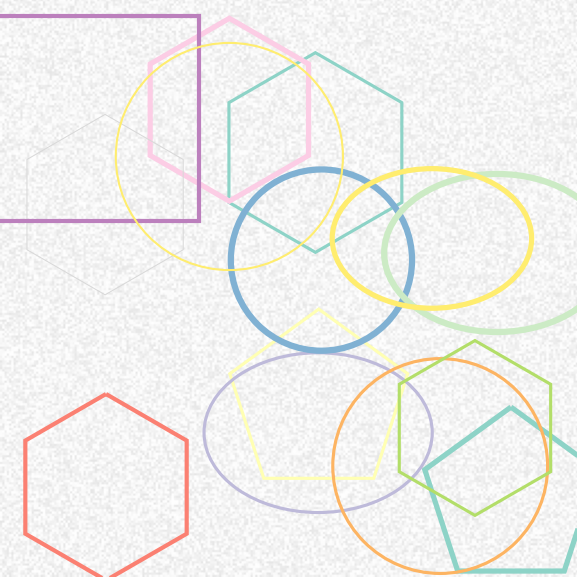[{"shape": "hexagon", "thickness": 1.5, "radius": 0.86, "center": [0.546, 0.735]}, {"shape": "pentagon", "thickness": 2.5, "radius": 0.78, "center": [0.885, 0.137]}, {"shape": "pentagon", "thickness": 1.5, "radius": 0.81, "center": [0.552, 0.302]}, {"shape": "oval", "thickness": 1.5, "radius": 0.99, "center": [0.551, 0.25]}, {"shape": "hexagon", "thickness": 2, "radius": 0.81, "center": [0.184, 0.156]}, {"shape": "circle", "thickness": 3, "radius": 0.78, "center": [0.557, 0.549]}, {"shape": "circle", "thickness": 1.5, "radius": 0.93, "center": [0.762, 0.192]}, {"shape": "hexagon", "thickness": 1.5, "radius": 0.76, "center": [0.822, 0.258]}, {"shape": "hexagon", "thickness": 2.5, "radius": 0.79, "center": [0.397, 0.809]}, {"shape": "hexagon", "thickness": 0.5, "radius": 0.78, "center": [0.182, 0.645]}, {"shape": "square", "thickness": 2, "radius": 0.89, "center": [0.166, 0.794]}, {"shape": "oval", "thickness": 3, "radius": 0.98, "center": [0.861, 0.561]}, {"shape": "oval", "thickness": 2.5, "radius": 0.86, "center": [0.748, 0.586]}, {"shape": "circle", "thickness": 1, "radius": 0.98, "center": [0.397, 0.728]}]